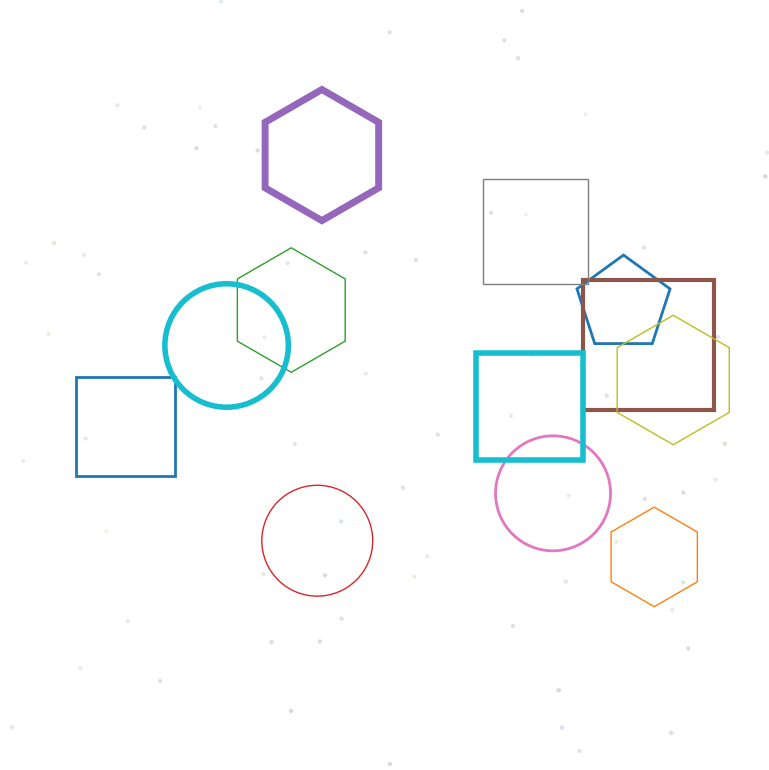[{"shape": "pentagon", "thickness": 1, "radius": 0.32, "center": [0.81, 0.605]}, {"shape": "square", "thickness": 1, "radius": 0.32, "center": [0.163, 0.446]}, {"shape": "hexagon", "thickness": 0.5, "radius": 0.32, "center": [0.85, 0.277]}, {"shape": "hexagon", "thickness": 0.5, "radius": 0.4, "center": [0.378, 0.597]}, {"shape": "circle", "thickness": 0.5, "radius": 0.36, "center": [0.412, 0.298]}, {"shape": "hexagon", "thickness": 2.5, "radius": 0.43, "center": [0.418, 0.799]}, {"shape": "square", "thickness": 1.5, "radius": 0.42, "center": [0.842, 0.553]}, {"shape": "circle", "thickness": 1, "radius": 0.37, "center": [0.718, 0.359]}, {"shape": "square", "thickness": 0.5, "radius": 0.34, "center": [0.696, 0.699]}, {"shape": "hexagon", "thickness": 0.5, "radius": 0.42, "center": [0.874, 0.506]}, {"shape": "square", "thickness": 2, "radius": 0.35, "center": [0.688, 0.472]}, {"shape": "circle", "thickness": 2, "radius": 0.4, "center": [0.294, 0.551]}]